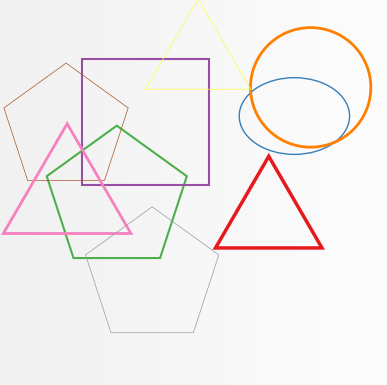[{"shape": "triangle", "thickness": 2.5, "radius": 0.79, "center": [0.694, 0.435]}, {"shape": "oval", "thickness": 1, "radius": 0.71, "center": [0.76, 0.699]}, {"shape": "pentagon", "thickness": 1.5, "radius": 0.95, "center": [0.301, 0.484]}, {"shape": "square", "thickness": 1.5, "radius": 0.82, "center": [0.375, 0.683]}, {"shape": "circle", "thickness": 2, "radius": 0.78, "center": [0.802, 0.773]}, {"shape": "triangle", "thickness": 0.5, "radius": 0.78, "center": [0.511, 0.847]}, {"shape": "pentagon", "thickness": 0.5, "radius": 0.84, "center": [0.17, 0.668]}, {"shape": "triangle", "thickness": 2, "radius": 0.95, "center": [0.173, 0.489]}, {"shape": "pentagon", "thickness": 0.5, "radius": 0.9, "center": [0.393, 0.282]}]